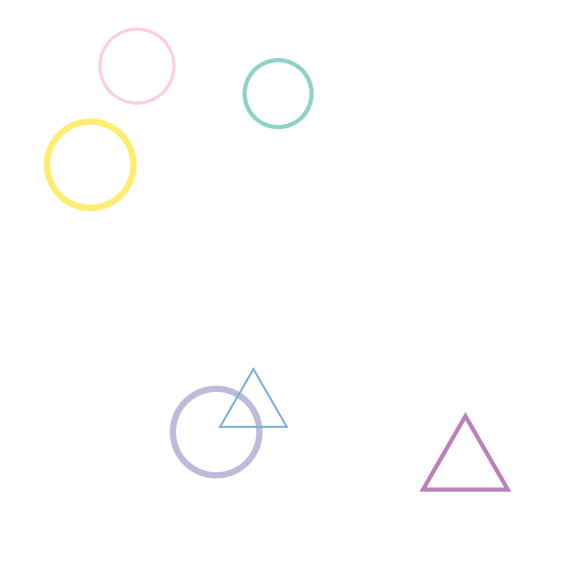[{"shape": "circle", "thickness": 2, "radius": 0.29, "center": [0.482, 0.837]}, {"shape": "circle", "thickness": 3, "radius": 0.37, "center": [0.374, 0.251]}, {"shape": "triangle", "thickness": 1, "radius": 0.33, "center": [0.439, 0.293]}, {"shape": "circle", "thickness": 1.5, "radius": 0.32, "center": [0.237, 0.885]}, {"shape": "triangle", "thickness": 2, "radius": 0.42, "center": [0.806, 0.194]}, {"shape": "circle", "thickness": 3, "radius": 0.37, "center": [0.156, 0.714]}]